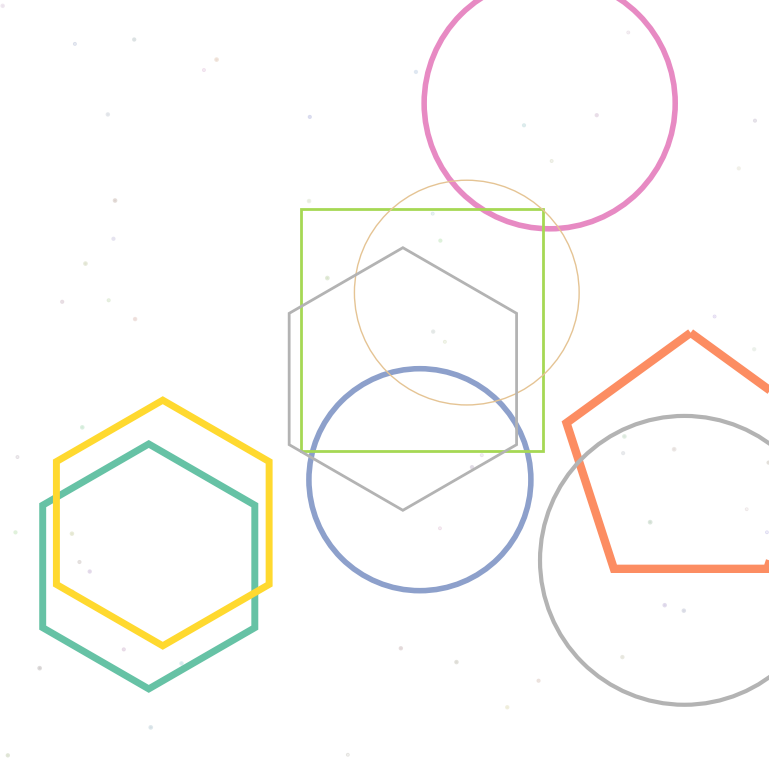[{"shape": "hexagon", "thickness": 2.5, "radius": 0.8, "center": [0.193, 0.264]}, {"shape": "pentagon", "thickness": 3, "radius": 0.85, "center": [0.897, 0.398]}, {"shape": "circle", "thickness": 2, "radius": 0.72, "center": [0.545, 0.377]}, {"shape": "circle", "thickness": 2, "radius": 0.82, "center": [0.714, 0.866]}, {"shape": "square", "thickness": 1, "radius": 0.79, "center": [0.548, 0.572]}, {"shape": "hexagon", "thickness": 2.5, "radius": 0.8, "center": [0.211, 0.321]}, {"shape": "circle", "thickness": 0.5, "radius": 0.73, "center": [0.606, 0.62]}, {"shape": "hexagon", "thickness": 1, "radius": 0.85, "center": [0.523, 0.508]}, {"shape": "circle", "thickness": 1.5, "radius": 0.94, "center": [0.889, 0.272]}]